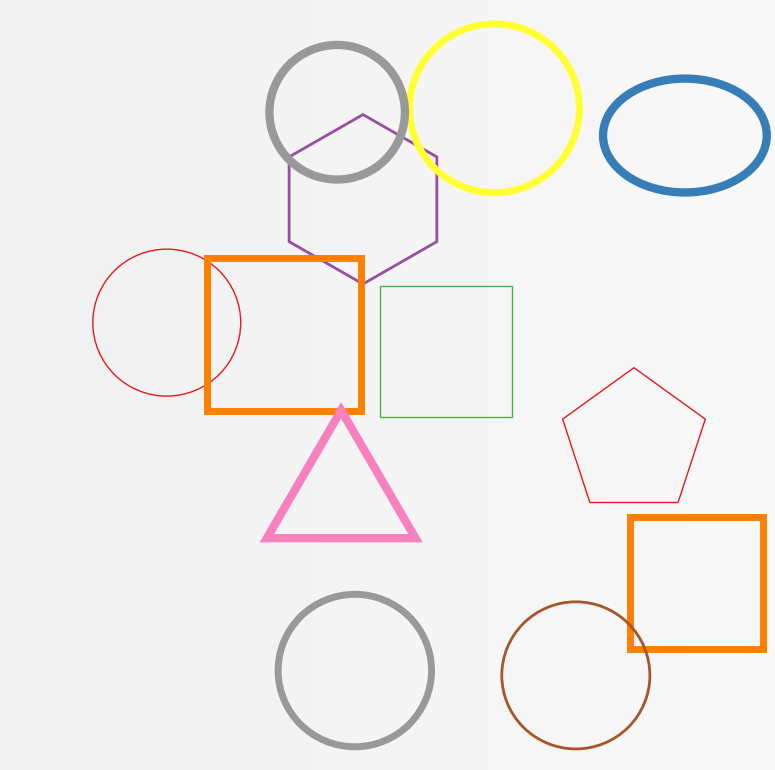[{"shape": "pentagon", "thickness": 0.5, "radius": 0.48, "center": [0.818, 0.426]}, {"shape": "circle", "thickness": 0.5, "radius": 0.48, "center": [0.215, 0.581]}, {"shape": "oval", "thickness": 3, "radius": 0.53, "center": [0.884, 0.824]}, {"shape": "square", "thickness": 0.5, "radius": 0.43, "center": [0.576, 0.544]}, {"shape": "hexagon", "thickness": 1, "radius": 0.55, "center": [0.468, 0.741]}, {"shape": "square", "thickness": 2.5, "radius": 0.43, "center": [0.899, 0.243]}, {"shape": "square", "thickness": 2.5, "radius": 0.5, "center": [0.366, 0.566]}, {"shape": "circle", "thickness": 2.5, "radius": 0.55, "center": [0.638, 0.859]}, {"shape": "circle", "thickness": 1, "radius": 0.48, "center": [0.743, 0.123]}, {"shape": "triangle", "thickness": 3, "radius": 0.55, "center": [0.44, 0.356]}, {"shape": "circle", "thickness": 3, "radius": 0.44, "center": [0.435, 0.854]}, {"shape": "circle", "thickness": 2.5, "radius": 0.49, "center": [0.458, 0.129]}]